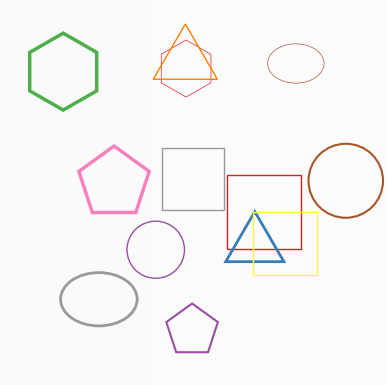[{"shape": "hexagon", "thickness": 0.5, "radius": 0.37, "center": [0.48, 0.822]}, {"shape": "square", "thickness": 1, "radius": 0.48, "center": [0.681, 0.449]}, {"shape": "triangle", "thickness": 2, "radius": 0.43, "center": [0.658, 0.364]}, {"shape": "hexagon", "thickness": 2.5, "radius": 0.5, "center": [0.163, 0.814]}, {"shape": "pentagon", "thickness": 1.5, "radius": 0.35, "center": [0.496, 0.142]}, {"shape": "circle", "thickness": 1, "radius": 0.37, "center": [0.402, 0.351]}, {"shape": "triangle", "thickness": 1, "radius": 0.48, "center": [0.478, 0.842]}, {"shape": "square", "thickness": 1, "radius": 0.41, "center": [0.736, 0.367]}, {"shape": "oval", "thickness": 0.5, "radius": 0.36, "center": [0.763, 0.835]}, {"shape": "circle", "thickness": 1.5, "radius": 0.48, "center": [0.892, 0.53]}, {"shape": "pentagon", "thickness": 2.5, "radius": 0.48, "center": [0.294, 0.525]}, {"shape": "oval", "thickness": 2, "radius": 0.49, "center": [0.255, 0.223]}, {"shape": "square", "thickness": 1, "radius": 0.4, "center": [0.497, 0.536]}]